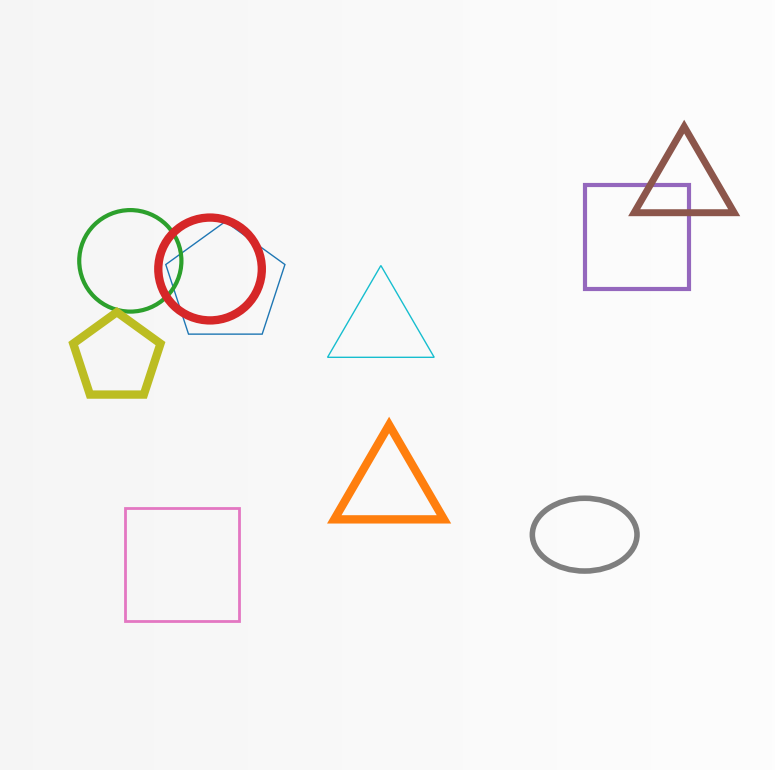[{"shape": "pentagon", "thickness": 0.5, "radius": 0.4, "center": [0.291, 0.631]}, {"shape": "triangle", "thickness": 3, "radius": 0.41, "center": [0.502, 0.366]}, {"shape": "circle", "thickness": 1.5, "radius": 0.33, "center": [0.168, 0.661]}, {"shape": "circle", "thickness": 3, "radius": 0.33, "center": [0.271, 0.651]}, {"shape": "square", "thickness": 1.5, "radius": 0.34, "center": [0.822, 0.692]}, {"shape": "triangle", "thickness": 2.5, "radius": 0.37, "center": [0.883, 0.761]}, {"shape": "square", "thickness": 1, "radius": 0.37, "center": [0.235, 0.267]}, {"shape": "oval", "thickness": 2, "radius": 0.34, "center": [0.754, 0.306]}, {"shape": "pentagon", "thickness": 3, "radius": 0.3, "center": [0.151, 0.535]}, {"shape": "triangle", "thickness": 0.5, "radius": 0.4, "center": [0.491, 0.576]}]